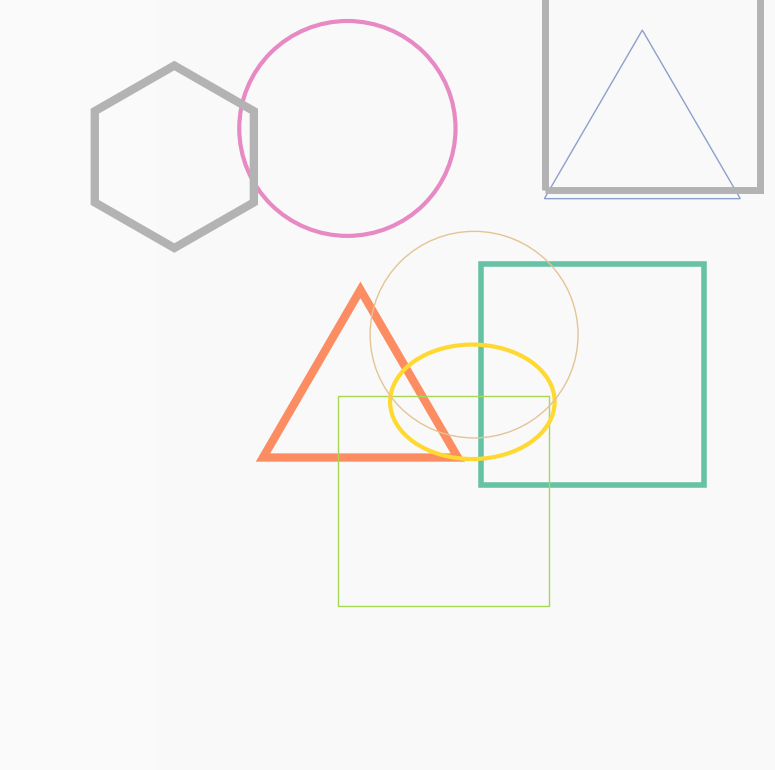[{"shape": "square", "thickness": 2, "radius": 0.72, "center": [0.765, 0.513]}, {"shape": "triangle", "thickness": 3, "radius": 0.73, "center": [0.465, 0.478]}, {"shape": "triangle", "thickness": 0.5, "radius": 0.73, "center": [0.829, 0.815]}, {"shape": "circle", "thickness": 1.5, "radius": 0.7, "center": [0.448, 0.833]}, {"shape": "square", "thickness": 0.5, "radius": 0.68, "center": [0.572, 0.349]}, {"shape": "oval", "thickness": 1.5, "radius": 0.53, "center": [0.61, 0.478]}, {"shape": "circle", "thickness": 0.5, "radius": 0.67, "center": [0.612, 0.565]}, {"shape": "hexagon", "thickness": 3, "radius": 0.59, "center": [0.225, 0.796]}, {"shape": "square", "thickness": 2.5, "radius": 0.69, "center": [0.842, 0.892]}]